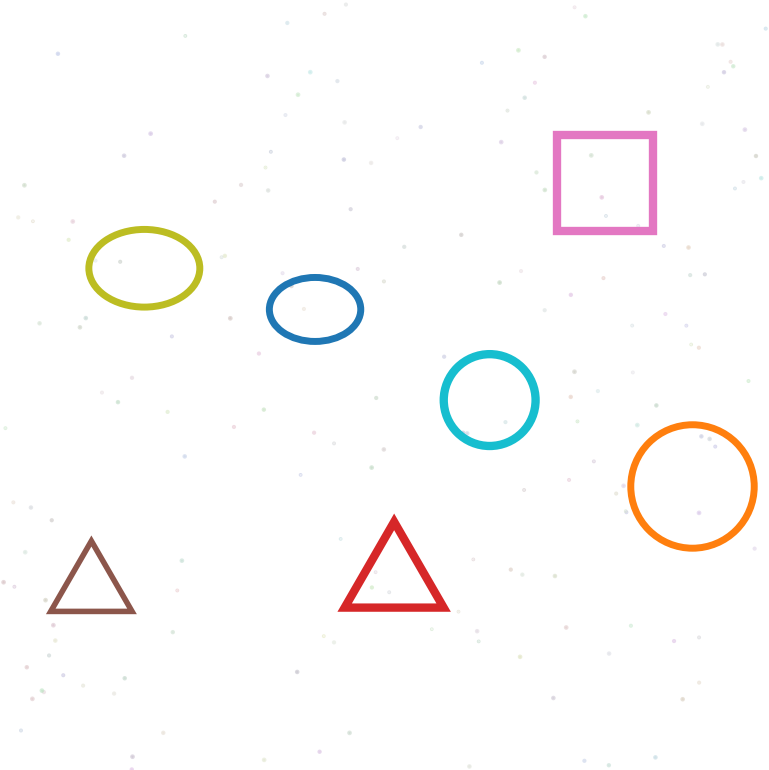[{"shape": "oval", "thickness": 2.5, "radius": 0.3, "center": [0.409, 0.598]}, {"shape": "circle", "thickness": 2.5, "radius": 0.4, "center": [0.899, 0.368]}, {"shape": "triangle", "thickness": 3, "radius": 0.37, "center": [0.512, 0.248]}, {"shape": "triangle", "thickness": 2, "radius": 0.3, "center": [0.119, 0.236]}, {"shape": "square", "thickness": 3, "radius": 0.31, "center": [0.786, 0.762]}, {"shape": "oval", "thickness": 2.5, "radius": 0.36, "center": [0.187, 0.652]}, {"shape": "circle", "thickness": 3, "radius": 0.3, "center": [0.636, 0.48]}]